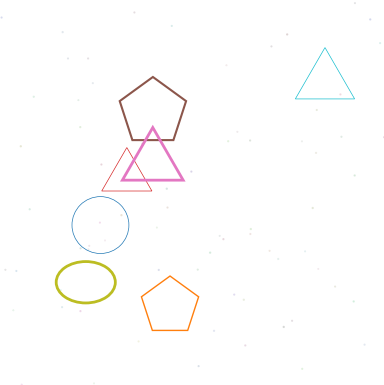[{"shape": "circle", "thickness": 0.5, "radius": 0.37, "center": [0.261, 0.415]}, {"shape": "pentagon", "thickness": 1, "radius": 0.39, "center": [0.442, 0.205]}, {"shape": "triangle", "thickness": 0.5, "radius": 0.38, "center": [0.329, 0.542]}, {"shape": "pentagon", "thickness": 1.5, "radius": 0.45, "center": [0.397, 0.709]}, {"shape": "triangle", "thickness": 2, "radius": 0.46, "center": [0.397, 0.578]}, {"shape": "oval", "thickness": 2, "radius": 0.38, "center": [0.223, 0.267]}, {"shape": "triangle", "thickness": 0.5, "radius": 0.44, "center": [0.844, 0.788]}]